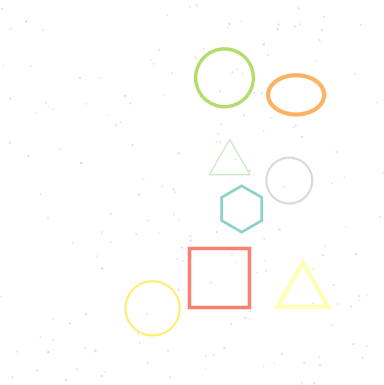[{"shape": "hexagon", "thickness": 2, "radius": 0.3, "center": [0.628, 0.457]}, {"shape": "triangle", "thickness": 3, "radius": 0.38, "center": [0.787, 0.241]}, {"shape": "square", "thickness": 2.5, "radius": 0.38, "center": [0.569, 0.279]}, {"shape": "oval", "thickness": 3, "radius": 0.36, "center": [0.769, 0.754]}, {"shape": "circle", "thickness": 2.5, "radius": 0.38, "center": [0.583, 0.798]}, {"shape": "circle", "thickness": 1.5, "radius": 0.3, "center": [0.751, 0.531]}, {"shape": "triangle", "thickness": 1, "radius": 0.3, "center": [0.597, 0.577]}, {"shape": "circle", "thickness": 1.5, "radius": 0.35, "center": [0.396, 0.199]}]